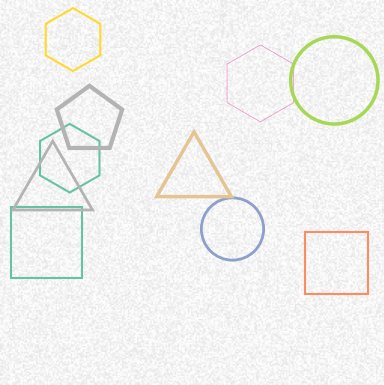[{"shape": "hexagon", "thickness": 1.5, "radius": 0.45, "center": [0.181, 0.589]}, {"shape": "square", "thickness": 1.5, "radius": 0.46, "center": [0.12, 0.371]}, {"shape": "square", "thickness": 1.5, "radius": 0.41, "center": [0.874, 0.317]}, {"shape": "circle", "thickness": 2, "radius": 0.4, "center": [0.604, 0.405]}, {"shape": "hexagon", "thickness": 0.5, "radius": 0.5, "center": [0.676, 0.784]}, {"shape": "circle", "thickness": 2.5, "radius": 0.57, "center": [0.868, 0.791]}, {"shape": "hexagon", "thickness": 1.5, "radius": 0.41, "center": [0.19, 0.897]}, {"shape": "triangle", "thickness": 2.5, "radius": 0.56, "center": [0.504, 0.545]}, {"shape": "pentagon", "thickness": 3, "radius": 0.45, "center": [0.232, 0.688]}, {"shape": "triangle", "thickness": 2, "radius": 0.6, "center": [0.137, 0.514]}]